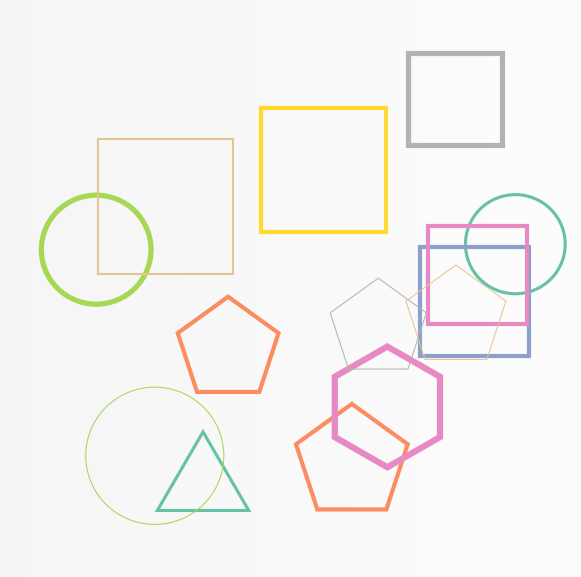[{"shape": "circle", "thickness": 1.5, "radius": 0.43, "center": [0.887, 0.576]}, {"shape": "triangle", "thickness": 1.5, "radius": 0.45, "center": [0.349, 0.161]}, {"shape": "pentagon", "thickness": 2, "radius": 0.46, "center": [0.393, 0.394]}, {"shape": "pentagon", "thickness": 2, "radius": 0.51, "center": [0.605, 0.199]}, {"shape": "square", "thickness": 2, "radius": 0.47, "center": [0.816, 0.477]}, {"shape": "hexagon", "thickness": 3, "radius": 0.52, "center": [0.666, 0.295]}, {"shape": "square", "thickness": 2, "radius": 0.43, "center": [0.822, 0.523]}, {"shape": "circle", "thickness": 0.5, "radius": 0.59, "center": [0.266, 0.21]}, {"shape": "circle", "thickness": 2.5, "radius": 0.47, "center": [0.165, 0.567]}, {"shape": "square", "thickness": 2, "radius": 0.53, "center": [0.557, 0.704]}, {"shape": "square", "thickness": 1, "radius": 0.58, "center": [0.285, 0.642]}, {"shape": "pentagon", "thickness": 0.5, "radius": 0.45, "center": [0.784, 0.45]}, {"shape": "pentagon", "thickness": 0.5, "radius": 0.43, "center": [0.651, 0.43]}, {"shape": "square", "thickness": 2.5, "radius": 0.4, "center": [0.783, 0.828]}]